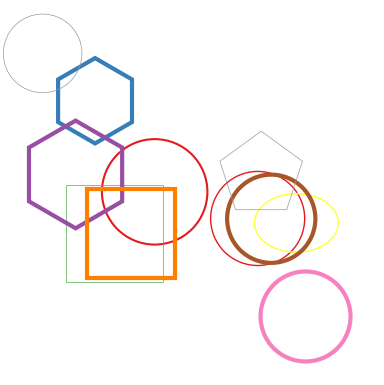[{"shape": "circle", "thickness": 1.5, "radius": 0.68, "center": [0.402, 0.502]}, {"shape": "circle", "thickness": 1, "radius": 0.61, "center": [0.669, 0.433]}, {"shape": "hexagon", "thickness": 3, "radius": 0.55, "center": [0.247, 0.738]}, {"shape": "square", "thickness": 0.5, "radius": 0.63, "center": [0.297, 0.394]}, {"shape": "hexagon", "thickness": 3, "radius": 0.7, "center": [0.196, 0.547]}, {"shape": "square", "thickness": 3, "radius": 0.57, "center": [0.34, 0.393]}, {"shape": "oval", "thickness": 1, "radius": 0.54, "center": [0.77, 0.421]}, {"shape": "circle", "thickness": 3, "radius": 0.57, "center": [0.705, 0.432]}, {"shape": "circle", "thickness": 3, "radius": 0.58, "center": [0.794, 0.178]}, {"shape": "circle", "thickness": 0.5, "radius": 0.51, "center": [0.111, 0.861]}, {"shape": "pentagon", "thickness": 0.5, "radius": 0.56, "center": [0.678, 0.546]}]